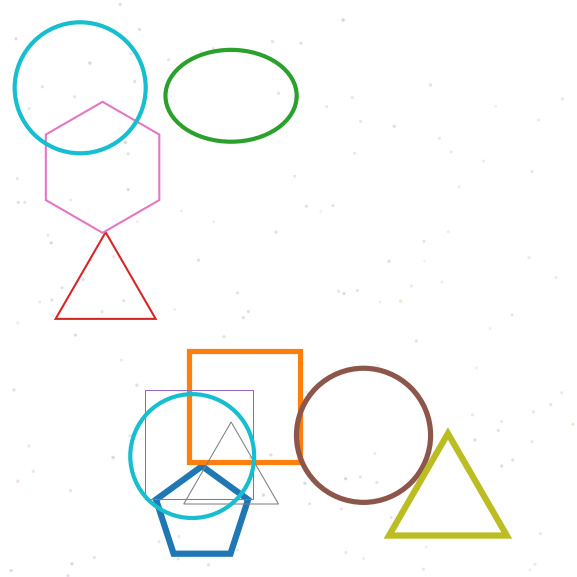[{"shape": "pentagon", "thickness": 3, "radius": 0.42, "center": [0.35, 0.108]}, {"shape": "square", "thickness": 2.5, "radius": 0.48, "center": [0.423, 0.295]}, {"shape": "oval", "thickness": 2, "radius": 0.57, "center": [0.4, 0.833]}, {"shape": "triangle", "thickness": 1, "radius": 0.5, "center": [0.183, 0.497]}, {"shape": "square", "thickness": 0.5, "radius": 0.47, "center": [0.345, 0.229]}, {"shape": "circle", "thickness": 2.5, "radius": 0.58, "center": [0.629, 0.245]}, {"shape": "hexagon", "thickness": 1, "radius": 0.57, "center": [0.178, 0.709]}, {"shape": "triangle", "thickness": 0.5, "radius": 0.47, "center": [0.4, 0.174]}, {"shape": "triangle", "thickness": 3, "radius": 0.59, "center": [0.776, 0.131]}, {"shape": "circle", "thickness": 2, "radius": 0.54, "center": [0.333, 0.209]}, {"shape": "circle", "thickness": 2, "radius": 0.57, "center": [0.139, 0.847]}]